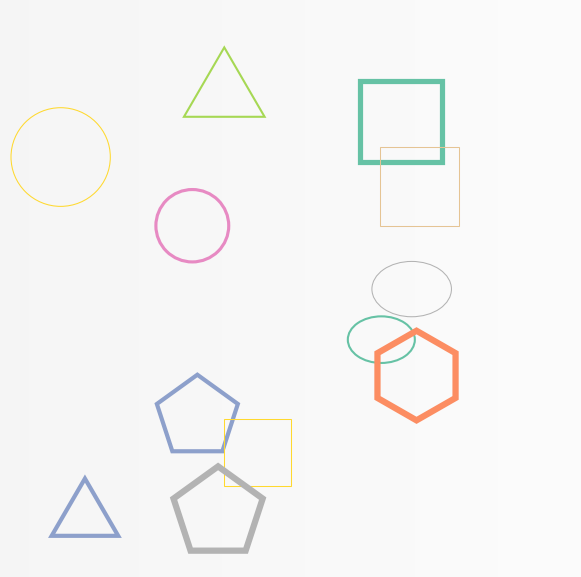[{"shape": "oval", "thickness": 1, "radius": 0.29, "center": [0.656, 0.411]}, {"shape": "square", "thickness": 2.5, "radius": 0.35, "center": [0.69, 0.788]}, {"shape": "hexagon", "thickness": 3, "radius": 0.39, "center": [0.717, 0.349]}, {"shape": "triangle", "thickness": 2, "radius": 0.33, "center": [0.146, 0.104]}, {"shape": "pentagon", "thickness": 2, "radius": 0.37, "center": [0.34, 0.277]}, {"shape": "circle", "thickness": 1.5, "radius": 0.31, "center": [0.331, 0.608]}, {"shape": "triangle", "thickness": 1, "radius": 0.4, "center": [0.386, 0.837]}, {"shape": "square", "thickness": 0.5, "radius": 0.29, "center": [0.443, 0.216]}, {"shape": "circle", "thickness": 0.5, "radius": 0.43, "center": [0.104, 0.727]}, {"shape": "square", "thickness": 0.5, "radius": 0.34, "center": [0.722, 0.676]}, {"shape": "oval", "thickness": 0.5, "radius": 0.34, "center": [0.708, 0.499]}, {"shape": "pentagon", "thickness": 3, "radius": 0.4, "center": [0.375, 0.111]}]